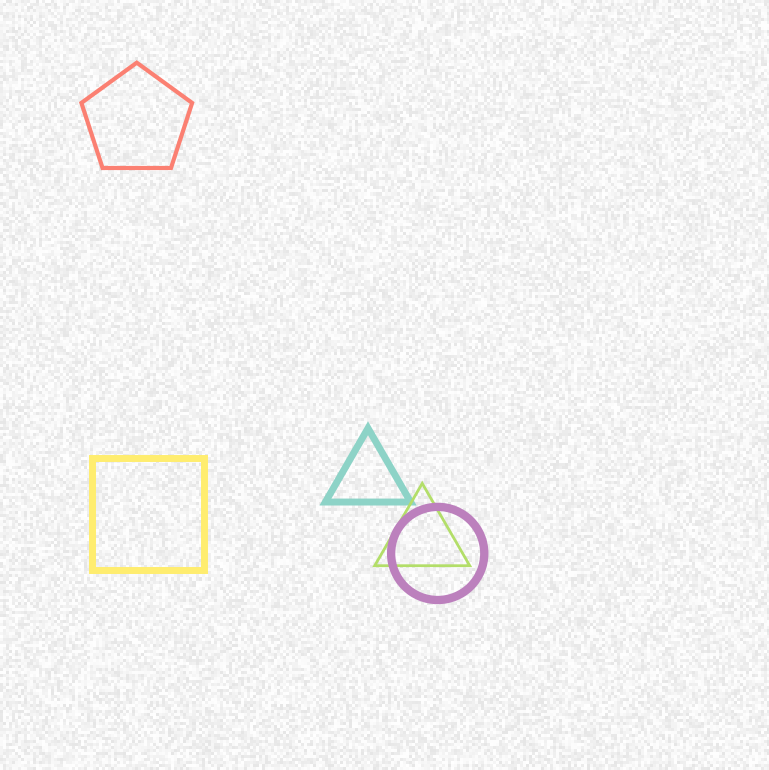[{"shape": "triangle", "thickness": 2.5, "radius": 0.32, "center": [0.478, 0.38]}, {"shape": "pentagon", "thickness": 1.5, "radius": 0.38, "center": [0.178, 0.843]}, {"shape": "triangle", "thickness": 1, "radius": 0.36, "center": [0.548, 0.301]}, {"shape": "circle", "thickness": 3, "radius": 0.3, "center": [0.568, 0.281]}, {"shape": "square", "thickness": 2.5, "radius": 0.37, "center": [0.192, 0.333]}]